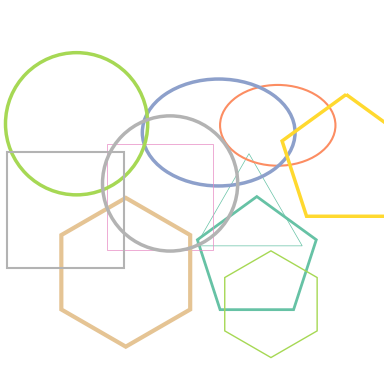[{"shape": "pentagon", "thickness": 2, "radius": 0.81, "center": [0.667, 0.327]}, {"shape": "triangle", "thickness": 0.5, "radius": 0.8, "center": [0.647, 0.441]}, {"shape": "oval", "thickness": 1.5, "radius": 0.75, "center": [0.721, 0.674]}, {"shape": "oval", "thickness": 2.5, "radius": 0.99, "center": [0.568, 0.656]}, {"shape": "square", "thickness": 0.5, "radius": 0.68, "center": [0.415, 0.488]}, {"shape": "circle", "thickness": 2.5, "radius": 0.92, "center": [0.199, 0.679]}, {"shape": "hexagon", "thickness": 1, "radius": 0.69, "center": [0.704, 0.21]}, {"shape": "pentagon", "thickness": 2.5, "radius": 0.87, "center": [0.899, 0.58]}, {"shape": "hexagon", "thickness": 3, "radius": 0.97, "center": [0.327, 0.293]}, {"shape": "square", "thickness": 1.5, "radius": 0.76, "center": [0.17, 0.455]}, {"shape": "circle", "thickness": 2.5, "radius": 0.88, "center": [0.442, 0.523]}]